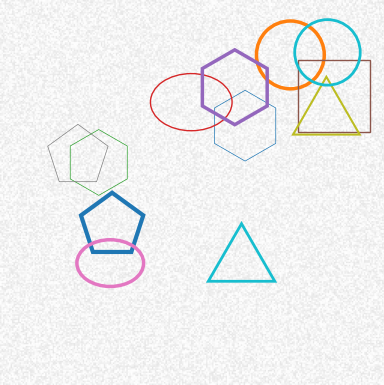[{"shape": "hexagon", "thickness": 0.5, "radius": 0.46, "center": [0.637, 0.674]}, {"shape": "pentagon", "thickness": 3, "radius": 0.43, "center": [0.291, 0.414]}, {"shape": "circle", "thickness": 2.5, "radius": 0.44, "center": [0.754, 0.857]}, {"shape": "hexagon", "thickness": 0.5, "radius": 0.43, "center": [0.256, 0.578]}, {"shape": "oval", "thickness": 1, "radius": 0.53, "center": [0.497, 0.735]}, {"shape": "hexagon", "thickness": 2.5, "radius": 0.49, "center": [0.61, 0.773]}, {"shape": "square", "thickness": 1, "radius": 0.47, "center": [0.868, 0.75]}, {"shape": "oval", "thickness": 2.5, "radius": 0.43, "center": [0.286, 0.317]}, {"shape": "pentagon", "thickness": 0.5, "radius": 0.41, "center": [0.202, 0.595]}, {"shape": "triangle", "thickness": 1.5, "radius": 0.5, "center": [0.848, 0.7]}, {"shape": "triangle", "thickness": 2, "radius": 0.5, "center": [0.627, 0.319]}, {"shape": "circle", "thickness": 2, "radius": 0.43, "center": [0.851, 0.864]}]